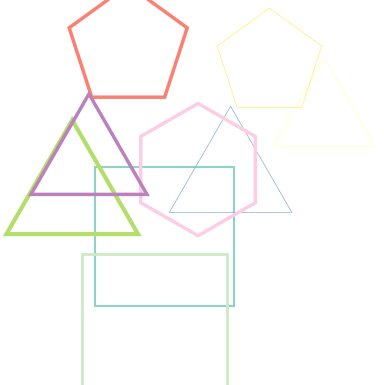[{"shape": "square", "thickness": 1.5, "radius": 0.9, "center": [0.427, 0.387]}, {"shape": "triangle", "thickness": 0.5, "radius": 0.77, "center": [0.842, 0.696]}, {"shape": "pentagon", "thickness": 2.5, "radius": 0.81, "center": [0.333, 0.878]}, {"shape": "triangle", "thickness": 0.5, "radius": 0.92, "center": [0.599, 0.54]}, {"shape": "triangle", "thickness": 3, "radius": 0.99, "center": [0.188, 0.491]}, {"shape": "hexagon", "thickness": 2.5, "radius": 0.86, "center": [0.514, 0.559]}, {"shape": "triangle", "thickness": 2.5, "radius": 0.87, "center": [0.231, 0.582]}, {"shape": "square", "thickness": 2, "radius": 0.94, "center": [0.401, 0.151]}, {"shape": "pentagon", "thickness": 0.5, "radius": 0.71, "center": [0.7, 0.836]}]